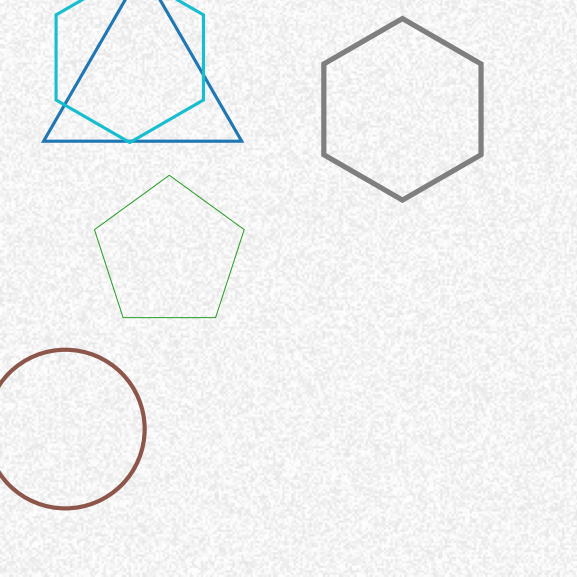[{"shape": "triangle", "thickness": 1.5, "radius": 0.99, "center": [0.247, 0.854]}, {"shape": "pentagon", "thickness": 0.5, "radius": 0.68, "center": [0.293, 0.559]}, {"shape": "circle", "thickness": 2, "radius": 0.69, "center": [0.113, 0.256]}, {"shape": "hexagon", "thickness": 2.5, "radius": 0.79, "center": [0.697, 0.81]}, {"shape": "hexagon", "thickness": 1.5, "radius": 0.74, "center": [0.225, 0.9]}]